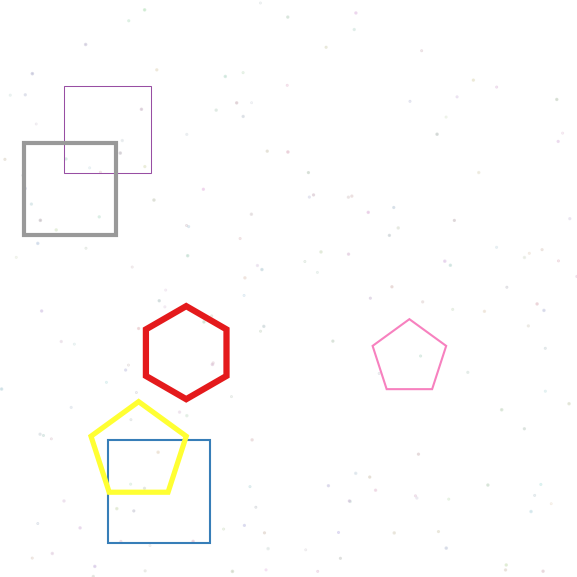[{"shape": "hexagon", "thickness": 3, "radius": 0.4, "center": [0.322, 0.388]}, {"shape": "square", "thickness": 1, "radius": 0.44, "center": [0.275, 0.148]}, {"shape": "square", "thickness": 0.5, "radius": 0.38, "center": [0.185, 0.775]}, {"shape": "pentagon", "thickness": 2.5, "radius": 0.43, "center": [0.24, 0.217]}, {"shape": "pentagon", "thickness": 1, "radius": 0.33, "center": [0.709, 0.379]}, {"shape": "square", "thickness": 2, "radius": 0.4, "center": [0.121, 0.672]}]